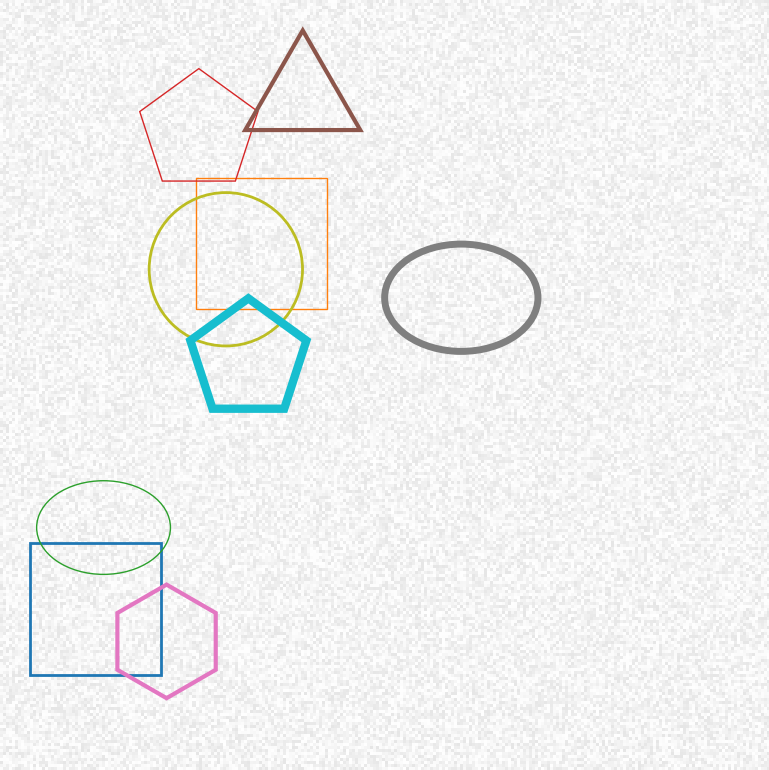[{"shape": "square", "thickness": 1, "radius": 0.43, "center": [0.124, 0.209]}, {"shape": "square", "thickness": 0.5, "radius": 0.42, "center": [0.34, 0.684]}, {"shape": "oval", "thickness": 0.5, "radius": 0.43, "center": [0.134, 0.315]}, {"shape": "pentagon", "thickness": 0.5, "radius": 0.4, "center": [0.258, 0.83]}, {"shape": "triangle", "thickness": 1.5, "radius": 0.43, "center": [0.393, 0.874]}, {"shape": "hexagon", "thickness": 1.5, "radius": 0.37, "center": [0.216, 0.167]}, {"shape": "oval", "thickness": 2.5, "radius": 0.5, "center": [0.599, 0.613]}, {"shape": "circle", "thickness": 1, "radius": 0.5, "center": [0.293, 0.65]}, {"shape": "pentagon", "thickness": 3, "radius": 0.4, "center": [0.323, 0.533]}]